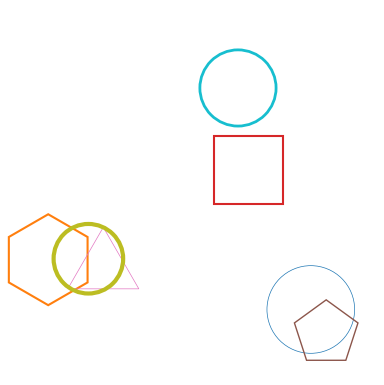[{"shape": "circle", "thickness": 0.5, "radius": 0.57, "center": [0.807, 0.196]}, {"shape": "hexagon", "thickness": 1.5, "radius": 0.59, "center": [0.125, 0.325]}, {"shape": "square", "thickness": 1.5, "radius": 0.45, "center": [0.646, 0.559]}, {"shape": "pentagon", "thickness": 1, "radius": 0.43, "center": [0.847, 0.134]}, {"shape": "triangle", "thickness": 0.5, "radius": 0.53, "center": [0.268, 0.303]}, {"shape": "circle", "thickness": 3, "radius": 0.45, "center": [0.23, 0.328]}, {"shape": "circle", "thickness": 2, "radius": 0.49, "center": [0.618, 0.772]}]